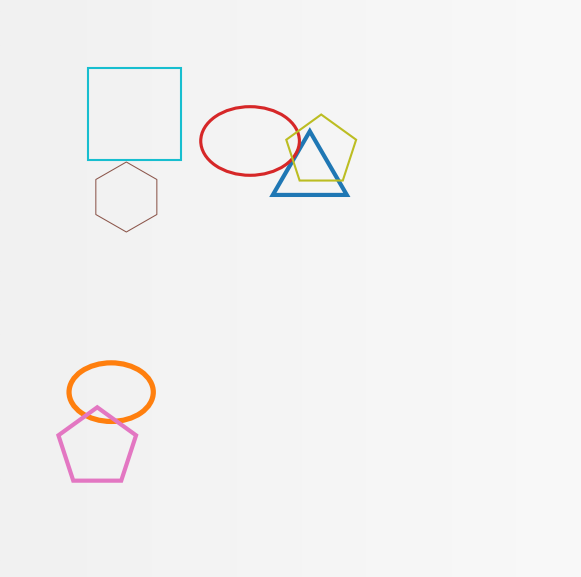[{"shape": "triangle", "thickness": 2, "radius": 0.37, "center": [0.533, 0.698]}, {"shape": "oval", "thickness": 2.5, "radius": 0.36, "center": [0.191, 0.32]}, {"shape": "oval", "thickness": 1.5, "radius": 0.42, "center": [0.43, 0.755]}, {"shape": "hexagon", "thickness": 0.5, "radius": 0.3, "center": [0.217, 0.658]}, {"shape": "pentagon", "thickness": 2, "radius": 0.35, "center": [0.167, 0.224]}, {"shape": "pentagon", "thickness": 1, "radius": 0.32, "center": [0.553, 0.738]}, {"shape": "square", "thickness": 1, "radius": 0.4, "center": [0.232, 0.802]}]